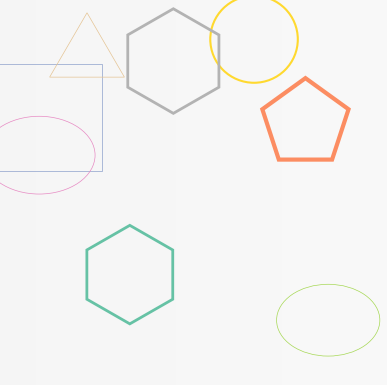[{"shape": "hexagon", "thickness": 2, "radius": 0.64, "center": [0.335, 0.287]}, {"shape": "pentagon", "thickness": 3, "radius": 0.58, "center": [0.788, 0.68]}, {"shape": "square", "thickness": 0.5, "radius": 0.7, "center": [0.124, 0.694]}, {"shape": "oval", "thickness": 0.5, "radius": 0.72, "center": [0.101, 0.597]}, {"shape": "oval", "thickness": 0.5, "radius": 0.67, "center": [0.847, 0.168]}, {"shape": "circle", "thickness": 1.5, "radius": 0.56, "center": [0.656, 0.898]}, {"shape": "triangle", "thickness": 0.5, "radius": 0.56, "center": [0.225, 0.855]}, {"shape": "hexagon", "thickness": 2, "radius": 0.68, "center": [0.447, 0.841]}]